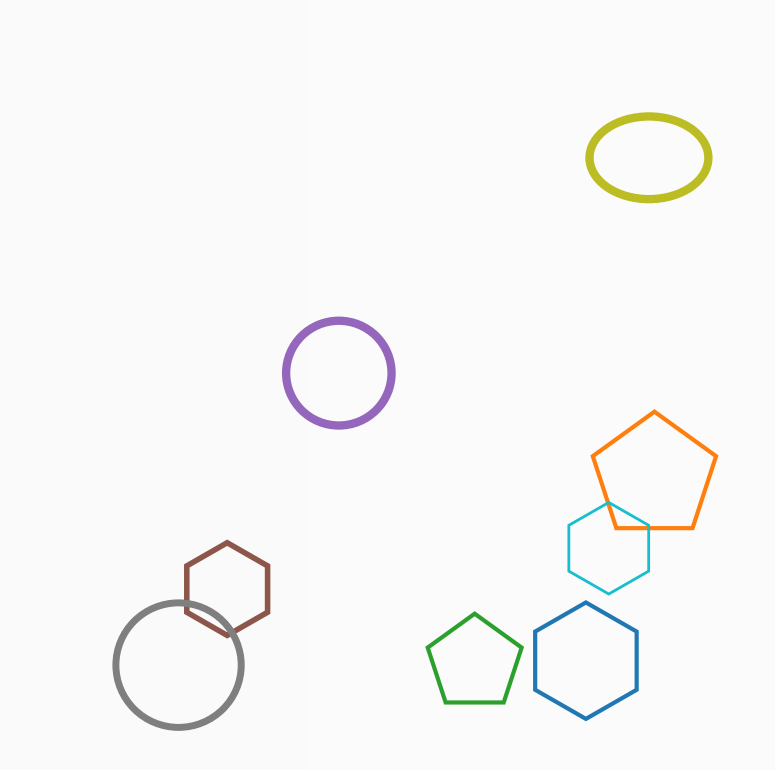[{"shape": "hexagon", "thickness": 1.5, "radius": 0.38, "center": [0.756, 0.142]}, {"shape": "pentagon", "thickness": 1.5, "radius": 0.42, "center": [0.844, 0.382]}, {"shape": "pentagon", "thickness": 1.5, "radius": 0.32, "center": [0.612, 0.139]}, {"shape": "circle", "thickness": 3, "radius": 0.34, "center": [0.437, 0.515]}, {"shape": "hexagon", "thickness": 2, "radius": 0.3, "center": [0.293, 0.235]}, {"shape": "circle", "thickness": 2.5, "radius": 0.4, "center": [0.23, 0.136]}, {"shape": "oval", "thickness": 3, "radius": 0.38, "center": [0.837, 0.795]}, {"shape": "hexagon", "thickness": 1, "radius": 0.3, "center": [0.785, 0.288]}]